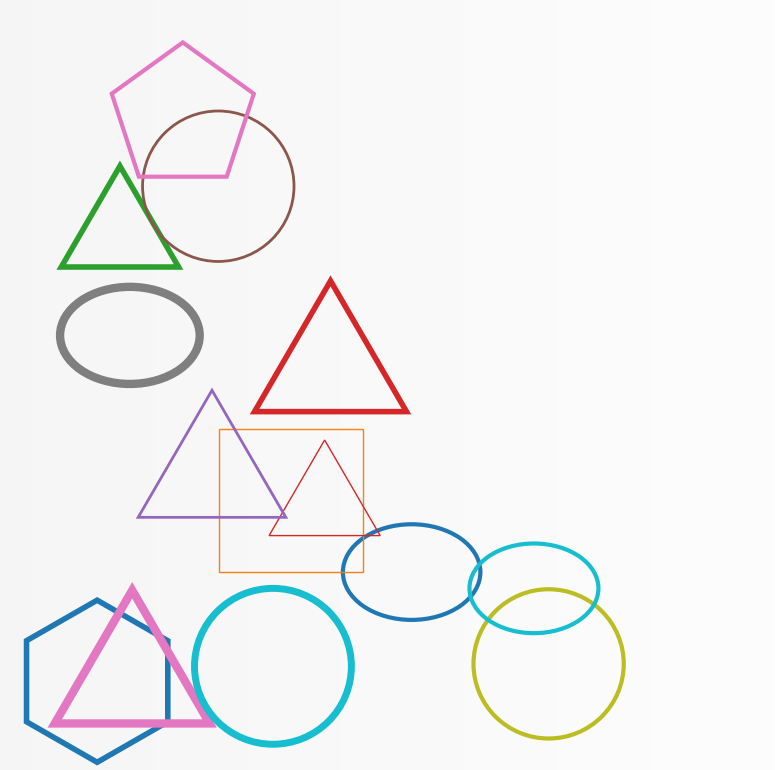[{"shape": "hexagon", "thickness": 2, "radius": 0.53, "center": [0.125, 0.115]}, {"shape": "oval", "thickness": 1.5, "radius": 0.44, "center": [0.531, 0.257]}, {"shape": "square", "thickness": 0.5, "radius": 0.47, "center": [0.375, 0.35]}, {"shape": "triangle", "thickness": 2, "radius": 0.44, "center": [0.155, 0.697]}, {"shape": "triangle", "thickness": 0.5, "radius": 0.41, "center": [0.419, 0.346]}, {"shape": "triangle", "thickness": 2, "radius": 0.57, "center": [0.426, 0.522]}, {"shape": "triangle", "thickness": 1, "radius": 0.55, "center": [0.274, 0.383]}, {"shape": "circle", "thickness": 1, "radius": 0.49, "center": [0.282, 0.758]}, {"shape": "pentagon", "thickness": 1.5, "radius": 0.48, "center": [0.236, 0.849]}, {"shape": "triangle", "thickness": 3, "radius": 0.58, "center": [0.171, 0.118]}, {"shape": "oval", "thickness": 3, "radius": 0.45, "center": [0.168, 0.564]}, {"shape": "circle", "thickness": 1.5, "radius": 0.48, "center": [0.708, 0.138]}, {"shape": "oval", "thickness": 1.5, "radius": 0.42, "center": [0.689, 0.236]}, {"shape": "circle", "thickness": 2.5, "radius": 0.51, "center": [0.352, 0.135]}]